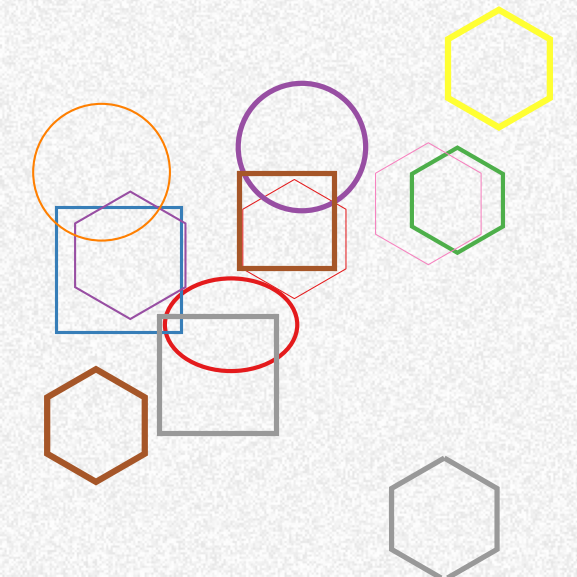[{"shape": "hexagon", "thickness": 0.5, "radius": 0.52, "center": [0.51, 0.585]}, {"shape": "oval", "thickness": 2, "radius": 0.57, "center": [0.4, 0.437]}, {"shape": "square", "thickness": 1.5, "radius": 0.54, "center": [0.205, 0.533]}, {"shape": "hexagon", "thickness": 2, "radius": 0.46, "center": [0.792, 0.652]}, {"shape": "circle", "thickness": 2.5, "radius": 0.55, "center": [0.523, 0.745]}, {"shape": "hexagon", "thickness": 1, "radius": 0.55, "center": [0.226, 0.557]}, {"shape": "circle", "thickness": 1, "radius": 0.59, "center": [0.176, 0.701]}, {"shape": "hexagon", "thickness": 3, "radius": 0.51, "center": [0.864, 0.88]}, {"shape": "square", "thickness": 2.5, "radius": 0.41, "center": [0.496, 0.617]}, {"shape": "hexagon", "thickness": 3, "radius": 0.49, "center": [0.166, 0.262]}, {"shape": "hexagon", "thickness": 0.5, "radius": 0.53, "center": [0.742, 0.646]}, {"shape": "hexagon", "thickness": 2.5, "radius": 0.53, "center": [0.769, 0.101]}, {"shape": "square", "thickness": 2.5, "radius": 0.51, "center": [0.377, 0.351]}]